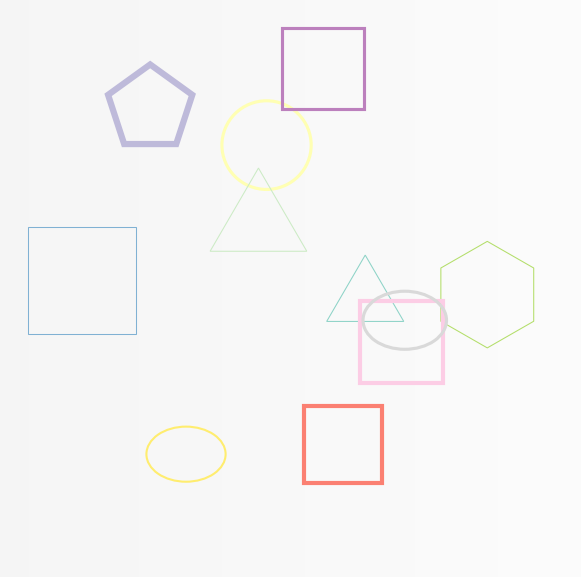[{"shape": "triangle", "thickness": 0.5, "radius": 0.38, "center": [0.628, 0.481]}, {"shape": "circle", "thickness": 1.5, "radius": 0.38, "center": [0.459, 0.748]}, {"shape": "pentagon", "thickness": 3, "radius": 0.38, "center": [0.258, 0.811]}, {"shape": "square", "thickness": 2, "radius": 0.33, "center": [0.59, 0.23]}, {"shape": "square", "thickness": 0.5, "radius": 0.46, "center": [0.141, 0.514]}, {"shape": "hexagon", "thickness": 0.5, "radius": 0.46, "center": [0.838, 0.489]}, {"shape": "square", "thickness": 2, "radius": 0.36, "center": [0.691, 0.408]}, {"shape": "oval", "thickness": 1.5, "radius": 0.36, "center": [0.696, 0.445]}, {"shape": "square", "thickness": 1.5, "radius": 0.35, "center": [0.555, 0.88]}, {"shape": "triangle", "thickness": 0.5, "radius": 0.48, "center": [0.445, 0.612]}, {"shape": "oval", "thickness": 1, "radius": 0.34, "center": [0.32, 0.213]}]